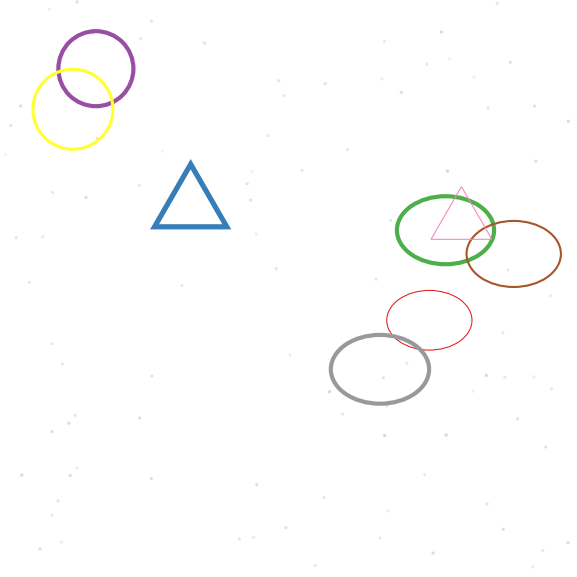[{"shape": "oval", "thickness": 0.5, "radius": 0.37, "center": [0.743, 0.445]}, {"shape": "triangle", "thickness": 2.5, "radius": 0.36, "center": [0.33, 0.643]}, {"shape": "oval", "thickness": 2, "radius": 0.42, "center": [0.771, 0.6]}, {"shape": "circle", "thickness": 2, "radius": 0.32, "center": [0.166, 0.88]}, {"shape": "circle", "thickness": 1.5, "radius": 0.35, "center": [0.126, 0.81]}, {"shape": "oval", "thickness": 1, "radius": 0.41, "center": [0.89, 0.559]}, {"shape": "triangle", "thickness": 0.5, "radius": 0.3, "center": [0.799, 0.615]}, {"shape": "oval", "thickness": 2, "radius": 0.43, "center": [0.658, 0.36]}]